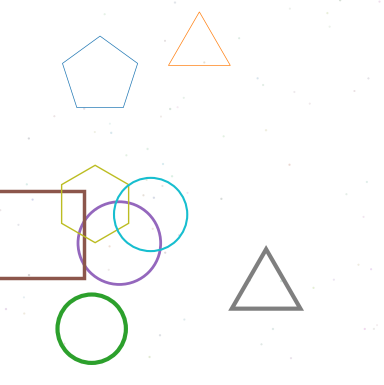[{"shape": "pentagon", "thickness": 0.5, "radius": 0.51, "center": [0.26, 0.804]}, {"shape": "triangle", "thickness": 0.5, "radius": 0.46, "center": [0.518, 0.876]}, {"shape": "circle", "thickness": 3, "radius": 0.44, "center": [0.238, 0.146]}, {"shape": "circle", "thickness": 2, "radius": 0.54, "center": [0.31, 0.369]}, {"shape": "square", "thickness": 2.5, "radius": 0.56, "center": [0.107, 0.391]}, {"shape": "triangle", "thickness": 3, "radius": 0.51, "center": [0.691, 0.25]}, {"shape": "hexagon", "thickness": 1, "radius": 0.5, "center": [0.247, 0.47]}, {"shape": "circle", "thickness": 1.5, "radius": 0.48, "center": [0.391, 0.443]}]